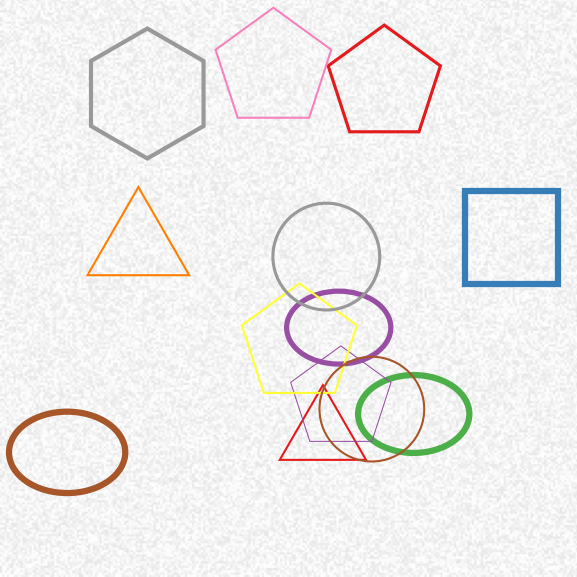[{"shape": "triangle", "thickness": 1, "radius": 0.43, "center": [0.559, 0.246]}, {"shape": "pentagon", "thickness": 1.5, "radius": 0.51, "center": [0.665, 0.854]}, {"shape": "square", "thickness": 3, "radius": 0.4, "center": [0.886, 0.587]}, {"shape": "oval", "thickness": 3, "radius": 0.48, "center": [0.716, 0.282]}, {"shape": "pentagon", "thickness": 0.5, "radius": 0.46, "center": [0.59, 0.309]}, {"shape": "oval", "thickness": 2.5, "radius": 0.45, "center": [0.587, 0.432]}, {"shape": "triangle", "thickness": 1, "radius": 0.51, "center": [0.24, 0.573]}, {"shape": "pentagon", "thickness": 1, "radius": 0.52, "center": [0.518, 0.403]}, {"shape": "circle", "thickness": 1, "radius": 0.45, "center": [0.644, 0.291]}, {"shape": "oval", "thickness": 3, "radius": 0.5, "center": [0.116, 0.216]}, {"shape": "pentagon", "thickness": 1, "radius": 0.53, "center": [0.473, 0.88]}, {"shape": "hexagon", "thickness": 2, "radius": 0.56, "center": [0.255, 0.837]}, {"shape": "circle", "thickness": 1.5, "radius": 0.46, "center": [0.565, 0.555]}]